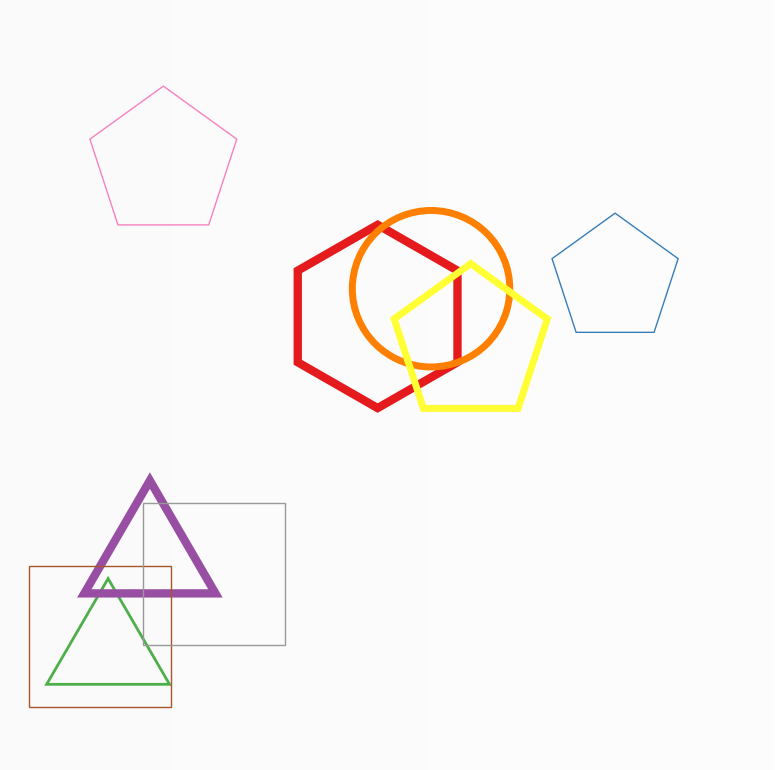[{"shape": "hexagon", "thickness": 3, "radius": 0.6, "center": [0.487, 0.589]}, {"shape": "pentagon", "thickness": 0.5, "radius": 0.43, "center": [0.794, 0.638]}, {"shape": "triangle", "thickness": 1, "radius": 0.46, "center": [0.139, 0.157]}, {"shape": "triangle", "thickness": 3, "radius": 0.49, "center": [0.193, 0.278]}, {"shape": "circle", "thickness": 2.5, "radius": 0.51, "center": [0.556, 0.625]}, {"shape": "pentagon", "thickness": 2.5, "radius": 0.52, "center": [0.607, 0.554]}, {"shape": "square", "thickness": 0.5, "radius": 0.46, "center": [0.129, 0.174]}, {"shape": "pentagon", "thickness": 0.5, "radius": 0.5, "center": [0.211, 0.789]}, {"shape": "square", "thickness": 0.5, "radius": 0.46, "center": [0.277, 0.255]}]